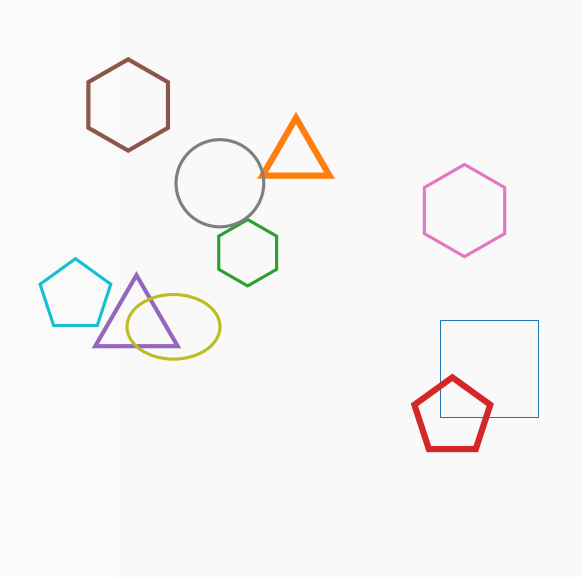[{"shape": "square", "thickness": 0.5, "radius": 0.42, "center": [0.841, 0.361]}, {"shape": "triangle", "thickness": 3, "radius": 0.33, "center": [0.509, 0.728]}, {"shape": "hexagon", "thickness": 1.5, "radius": 0.29, "center": [0.426, 0.561]}, {"shape": "pentagon", "thickness": 3, "radius": 0.34, "center": [0.778, 0.277]}, {"shape": "triangle", "thickness": 2, "radius": 0.41, "center": [0.235, 0.441]}, {"shape": "hexagon", "thickness": 2, "radius": 0.4, "center": [0.221, 0.817]}, {"shape": "hexagon", "thickness": 1.5, "radius": 0.4, "center": [0.799, 0.635]}, {"shape": "circle", "thickness": 1.5, "radius": 0.38, "center": [0.378, 0.682]}, {"shape": "oval", "thickness": 1.5, "radius": 0.4, "center": [0.298, 0.433]}, {"shape": "pentagon", "thickness": 1.5, "radius": 0.32, "center": [0.13, 0.487]}]